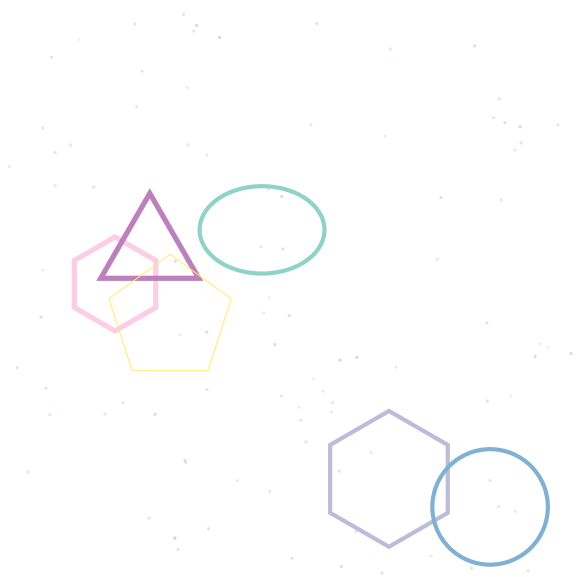[{"shape": "oval", "thickness": 2, "radius": 0.54, "center": [0.454, 0.601]}, {"shape": "hexagon", "thickness": 2, "radius": 0.59, "center": [0.674, 0.17]}, {"shape": "circle", "thickness": 2, "radius": 0.5, "center": [0.849, 0.121]}, {"shape": "hexagon", "thickness": 2.5, "radius": 0.41, "center": [0.199, 0.507]}, {"shape": "triangle", "thickness": 2.5, "radius": 0.49, "center": [0.259, 0.566]}, {"shape": "pentagon", "thickness": 0.5, "radius": 0.56, "center": [0.294, 0.447]}]